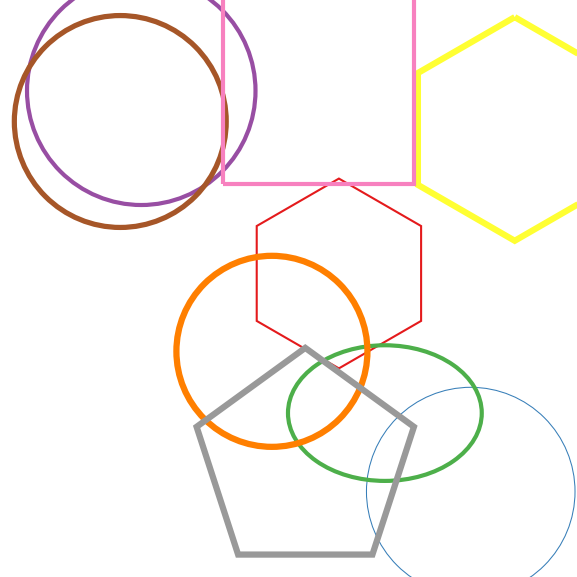[{"shape": "hexagon", "thickness": 1, "radius": 0.82, "center": [0.587, 0.526]}, {"shape": "circle", "thickness": 0.5, "radius": 0.9, "center": [0.815, 0.148]}, {"shape": "oval", "thickness": 2, "radius": 0.84, "center": [0.666, 0.284]}, {"shape": "circle", "thickness": 2, "radius": 0.99, "center": [0.245, 0.842]}, {"shape": "circle", "thickness": 3, "radius": 0.83, "center": [0.471, 0.391]}, {"shape": "hexagon", "thickness": 3, "radius": 0.97, "center": [0.891, 0.776]}, {"shape": "circle", "thickness": 2.5, "radius": 0.92, "center": [0.208, 0.789]}, {"shape": "square", "thickness": 2, "radius": 0.83, "center": [0.552, 0.845]}, {"shape": "pentagon", "thickness": 3, "radius": 0.99, "center": [0.529, 0.199]}]